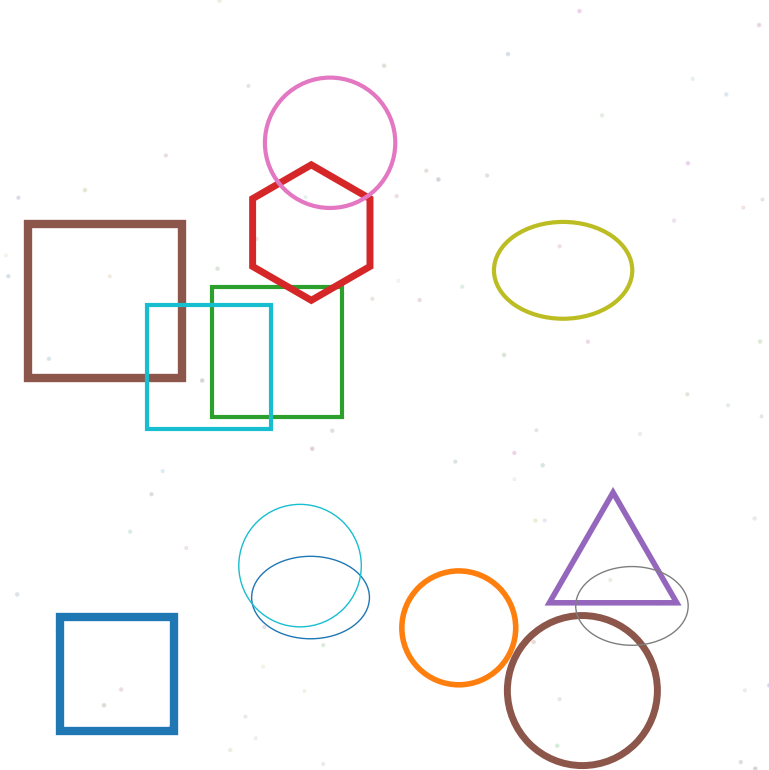[{"shape": "square", "thickness": 3, "radius": 0.37, "center": [0.152, 0.125]}, {"shape": "oval", "thickness": 0.5, "radius": 0.38, "center": [0.403, 0.224]}, {"shape": "circle", "thickness": 2, "radius": 0.37, "center": [0.596, 0.185]}, {"shape": "square", "thickness": 1.5, "radius": 0.42, "center": [0.36, 0.542]}, {"shape": "hexagon", "thickness": 2.5, "radius": 0.44, "center": [0.404, 0.698]}, {"shape": "triangle", "thickness": 2, "radius": 0.48, "center": [0.796, 0.265]}, {"shape": "circle", "thickness": 2.5, "radius": 0.49, "center": [0.756, 0.103]}, {"shape": "square", "thickness": 3, "radius": 0.5, "center": [0.136, 0.609]}, {"shape": "circle", "thickness": 1.5, "radius": 0.42, "center": [0.429, 0.815]}, {"shape": "oval", "thickness": 0.5, "radius": 0.37, "center": [0.821, 0.213]}, {"shape": "oval", "thickness": 1.5, "radius": 0.45, "center": [0.731, 0.649]}, {"shape": "square", "thickness": 1.5, "radius": 0.4, "center": [0.272, 0.523]}, {"shape": "circle", "thickness": 0.5, "radius": 0.4, "center": [0.39, 0.265]}]